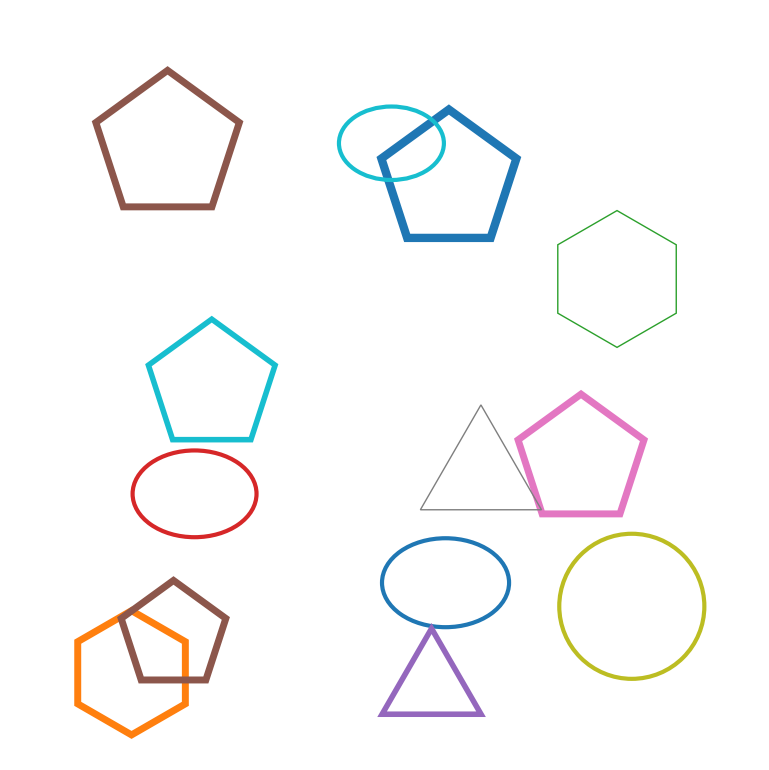[{"shape": "oval", "thickness": 1.5, "radius": 0.41, "center": [0.579, 0.243]}, {"shape": "pentagon", "thickness": 3, "radius": 0.46, "center": [0.583, 0.766]}, {"shape": "hexagon", "thickness": 2.5, "radius": 0.4, "center": [0.171, 0.126]}, {"shape": "hexagon", "thickness": 0.5, "radius": 0.44, "center": [0.801, 0.638]}, {"shape": "oval", "thickness": 1.5, "radius": 0.4, "center": [0.253, 0.359]}, {"shape": "triangle", "thickness": 2, "radius": 0.37, "center": [0.56, 0.11]}, {"shape": "pentagon", "thickness": 2.5, "radius": 0.49, "center": [0.218, 0.811]}, {"shape": "pentagon", "thickness": 2.5, "radius": 0.36, "center": [0.225, 0.175]}, {"shape": "pentagon", "thickness": 2.5, "radius": 0.43, "center": [0.755, 0.402]}, {"shape": "triangle", "thickness": 0.5, "radius": 0.45, "center": [0.625, 0.383]}, {"shape": "circle", "thickness": 1.5, "radius": 0.47, "center": [0.821, 0.213]}, {"shape": "pentagon", "thickness": 2, "radius": 0.43, "center": [0.275, 0.499]}, {"shape": "oval", "thickness": 1.5, "radius": 0.34, "center": [0.508, 0.814]}]